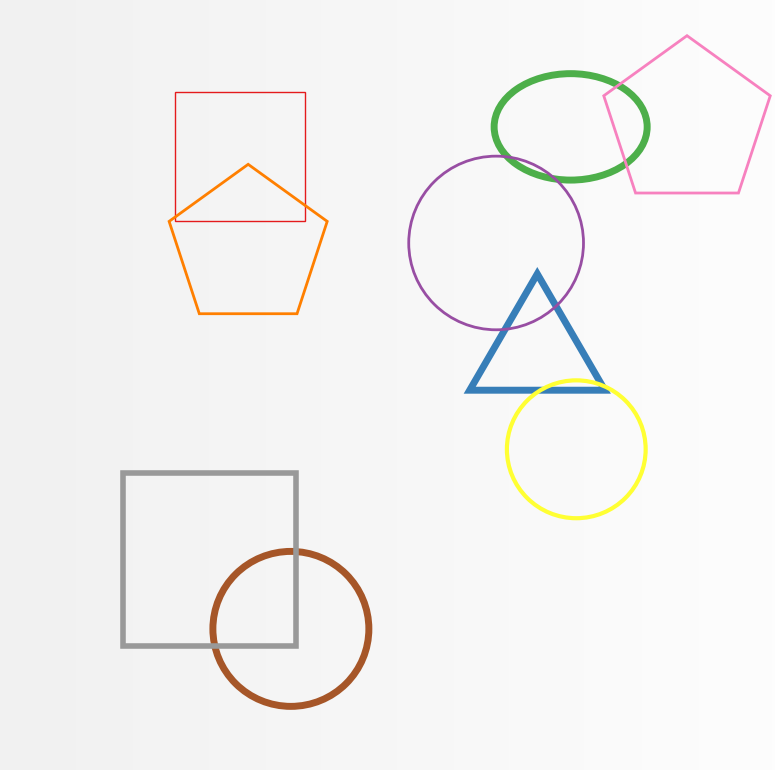[{"shape": "square", "thickness": 0.5, "radius": 0.42, "center": [0.309, 0.797]}, {"shape": "triangle", "thickness": 2.5, "radius": 0.5, "center": [0.693, 0.544]}, {"shape": "oval", "thickness": 2.5, "radius": 0.49, "center": [0.736, 0.835]}, {"shape": "circle", "thickness": 1, "radius": 0.56, "center": [0.64, 0.684]}, {"shape": "pentagon", "thickness": 1, "radius": 0.54, "center": [0.32, 0.679]}, {"shape": "circle", "thickness": 1.5, "radius": 0.45, "center": [0.744, 0.417]}, {"shape": "circle", "thickness": 2.5, "radius": 0.5, "center": [0.375, 0.183]}, {"shape": "pentagon", "thickness": 1, "radius": 0.56, "center": [0.886, 0.841]}, {"shape": "square", "thickness": 2, "radius": 0.56, "center": [0.27, 0.273]}]